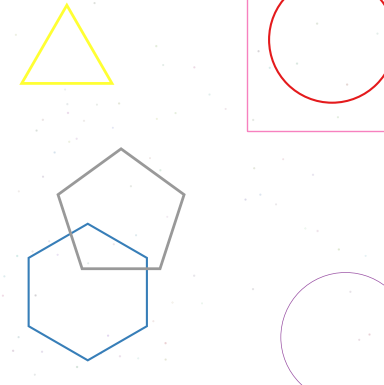[{"shape": "circle", "thickness": 1.5, "radius": 0.82, "center": [0.863, 0.897]}, {"shape": "hexagon", "thickness": 1.5, "radius": 0.89, "center": [0.228, 0.241]}, {"shape": "circle", "thickness": 0.5, "radius": 0.84, "center": [0.898, 0.124]}, {"shape": "triangle", "thickness": 2, "radius": 0.68, "center": [0.174, 0.851]}, {"shape": "square", "thickness": 1, "radius": 0.9, "center": [0.82, 0.839]}, {"shape": "pentagon", "thickness": 2, "radius": 0.86, "center": [0.314, 0.441]}]